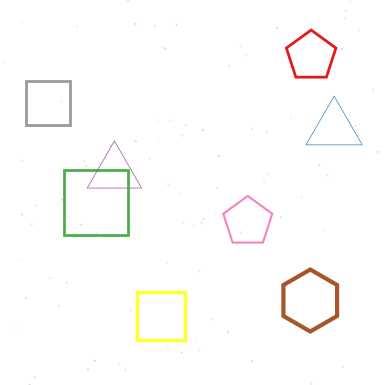[{"shape": "pentagon", "thickness": 2, "radius": 0.34, "center": [0.808, 0.854]}, {"shape": "triangle", "thickness": 0.5, "radius": 0.42, "center": [0.868, 0.666]}, {"shape": "square", "thickness": 2, "radius": 0.42, "center": [0.25, 0.474]}, {"shape": "triangle", "thickness": 0.5, "radius": 0.41, "center": [0.297, 0.552]}, {"shape": "square", "thickness": 2.5, "radius": 0.31, "center": [0.419, 0.179]}, {"shape": "hexagon", "thickness": 3, "radius": 0.4, "center": [0.806, 0.219]}, {"shape": "pentagon", "thickness": 1.5, "radius": 0.33, "center": [0.644, 0.424]}, {"shape": "square", "thickness": 2, "radius": 0.29, "center": [0.125, 0.731]}]